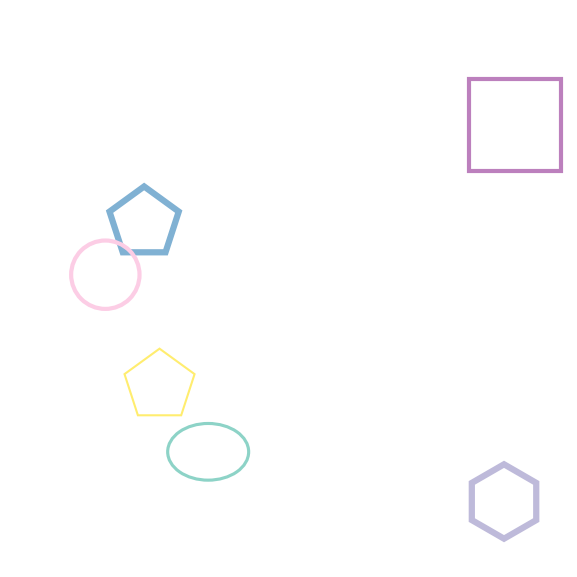[{"shape": "oval", "thickness": 1.5, "radius": 0.35, "center": [0.36, 0.217]}, {"shape": "hexagon", "thickness": 3, "radius": 0.32, "center": [0.873, 0.131]}, {"shape": "pentagon", "thickness": 3, "radius": 0.32, "center": [0.25, 0.613]}, {"shape": "circle", "thickness": 2, "radius": 0.3, "center": [0.182, 0.523]}, {"shape": "square", "thickness": 2, "radius": 0.4, "center": [0.892, 0.783]}, {"shape": "pentagon", "thickness": 1, "radius": 0.32, "center": [0.276, 0.332]}]